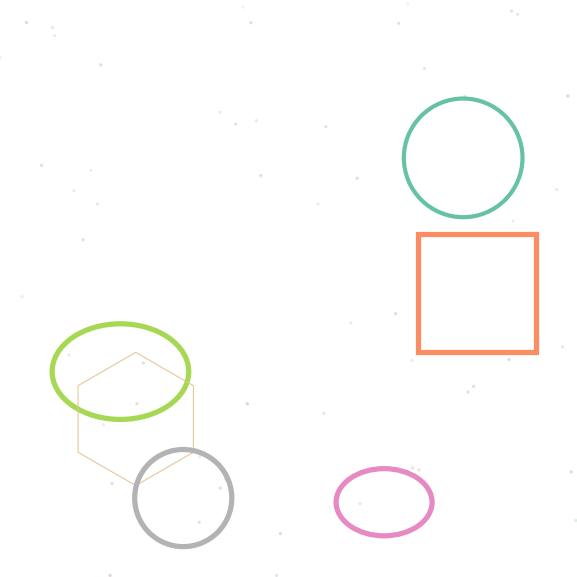[{"shape": "circle", "thickness": 2, "radius": 0.51, "center": [0.802, 0.726]}, {"shape": "square", "thickness": 2.5, "radius": 0.51, "center": [0.826, 0.491]}, {"shape": "oval", "thickness": 2.5, "radius": 0.42, "center": [0.665, 0.129]}, {"shape": "oval", "thickness": 2.5, "radius": 0.59, "center": [0.209, 0.356]}, {"shape": "hexagon", "thickness": 0.5, "radius": 0.58, "center": [0.235, 0.274]}, {"shape": "circle", "thickness": 2.5, "radius": 0.42, "center": [0.317, 0.137]}]